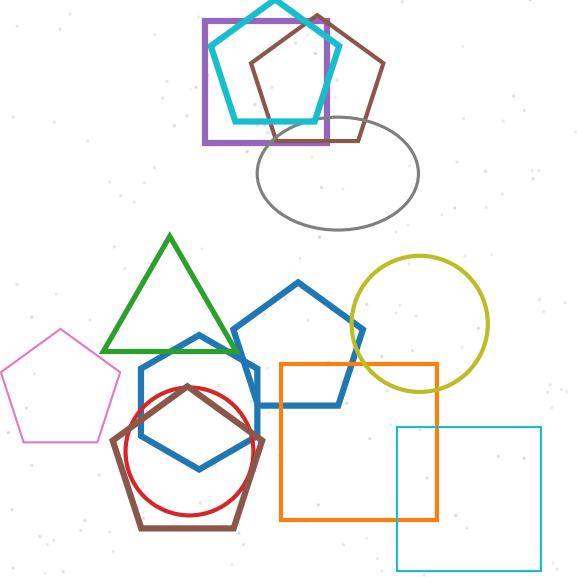[{"shape": "pentagon", "thickness": 3, "radius": 0.59, "center": [0.516, 0.392]}, {"shape": "hexagon", "thickness": 3, "radius": 0.58, "center": [0.345, 0.303]}, {"shape": "square", "thickness": 2, "radius": 0.68, "center": [0.621, 0.234]}, {"shape": "triangle", "thickness": 2.5, "radius": 0.66, "center": [0.294, 0.457]}, {"shape": "circle", "thickness": 2, "radius": 0.55, "center": [0.328, 0.217]}, {"shape": "square", "thickness": 3, "radius": 0.53, "center": [0.461, 0.857]}, {"shape": "pentagon", "thickness": 3, "radius": 0.68, "center": [0.325, 0.194]}, {"shape": "pentagon", "thickness": 2, "radius": 0.6, "center": [0.549, 0.852]}, {"shape": "pentagon", "thickness": 1, "radius": 0.54, "center": [0.105, 0.321]}, {"shape": "oval", "thickness": 1.5, "radius": 0.7, "center": [0.585, 0.699]}, {"shape": "circle", "thickness": 2, "radius": 0.59, "center": [0.727, 0.438]}, {"shape": "pentagon", "thickness": 3, "radius": 0.58, "center": [0.476, 0.883]}, {"shape": "square", "thickness": 1, "radius": 0.62, "center": [0.811, 0.135]}]